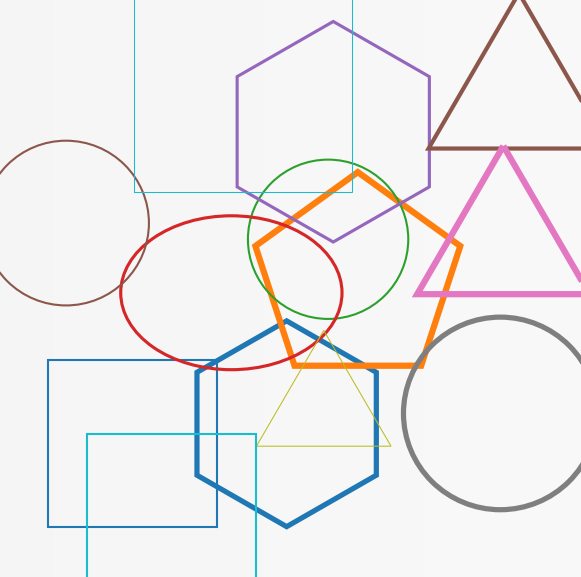[{"shape": "hexagon", "thickness": 2.5, "radius": 0.89, "center": [0.493, 0.265]}, {"shape": "square", "thickness": 1, "radius": 0.72, "center": [0.228, 0.231]}, {"shape": "pentagon", "thickness": 3, "radius": 0.93, "center": [0.616, 0.516]}, {"shape": "circle", "thickness": 1, "radius": 0.69, "center": [0.564, 0.585]}, {"shape": "oval", "thickness": 1.5, "radius": 0.95, "center": [0.398, 0.492]}, {"shape": "hexagon", "thickness": 1.5, "radius": 0.95, "center": [0.573, 0.771]}, {"shape": "triangle", "thickness": 2, "radius": 0.9, "center": [0.893, 0.832]}, {"shape": "circle", "thickness": 1, "radius": 0.71, "center": [0.114, 0.613]}, {"shape": "triangle", "thickness": 3, "radius": 0.86, "center": [0.866, 0.575]}, {"shape": "circle", "thickness": 2.5, "radius": 0.83, "center": [0.861, 0.283]}, {"shape": "triangle", "thickness": 0.5, "radius": 0.67, "center": [0.557, 0.293]}, {"shape": "square", "thickness": 0.5, "radius": 0.94, "center": [0.418, 0.854]}, {"shape": "square", "thickness": 1, "radius": 0.73, "center": [0.295, 0.102]}]